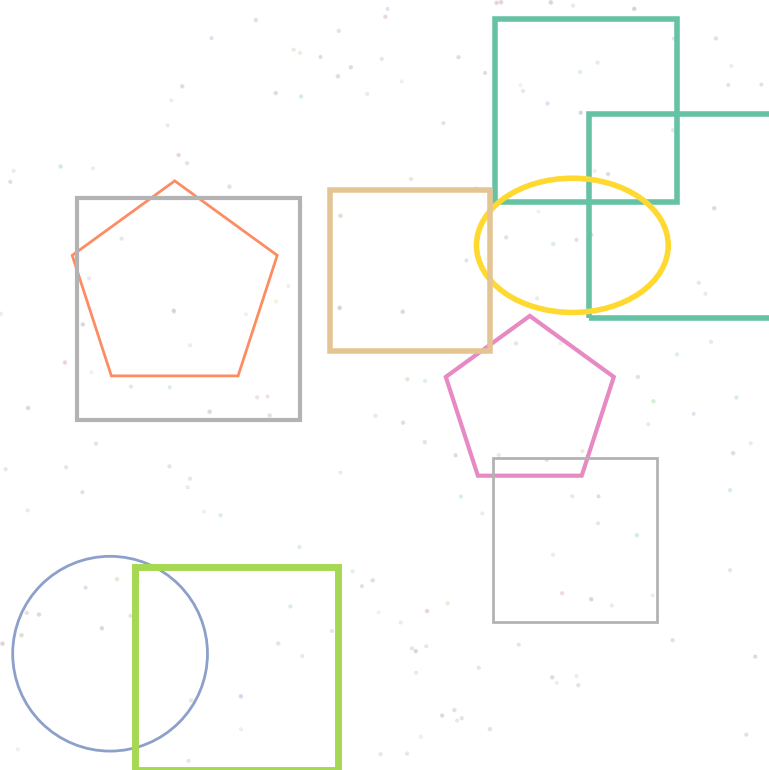[{"shape": "square", "thickness": 2, "radius": 0.66, "center": [0.898, 0.719]}, {"shape": "square", "thickness": 2, "radius": 0.59, "center": [0.761, 0.856]}, {"shape": "pentagon", "thickness": 1, "radius": 0.7, "center": [0.227, 0.625]}, {"shape": "circle", "thickness": 1, "radius": 0.63, "center": [0.143, 0.151]}, {"shape": "pentagon", "thickness": 1.5, "radius": 0.57, "center": [0.688, 0.475]}, {"shape": "square", "thickness": 2.5, "radius": 0.66, "center": [0.307, 0.132]}, {"shape": "oval", "thickness": 2, "radius": 0.62, "center": [0.743, 0.681]}, {"shape": "square", "thickness": 2, "radius": 0.52, "center": [0.532, 0.648]}, {"shape": "square", "thickness": 1, "radius": 0.53, "center": [0.746, 0.299]}, {"shape": "square", "thickness": 1.5, "radius": 0.72, "center": [0.245, 0.599]}]